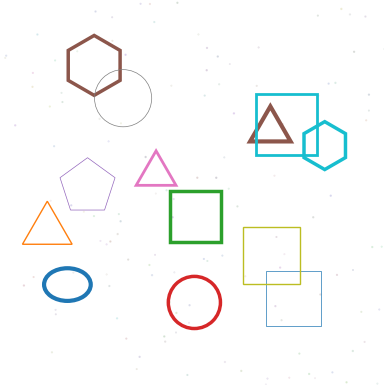[{"shape": "oval", "thickness": 3, "radius": 0.3, "center": [0.175, 0.261]}, {"shape": "square", "thickness": 0.5, "radius": 0.36, "center": [0.762, 0.224]}, {"shape": "triangle", "thickness": 1, "radius": 0.37, "center": [0.123, 0.403]}, {"shape": "square", "thickness": 2.5, "radius": 0.33, "center": [0.508, 0.438]}, {"shape": "circle", "thickness": 2.5, "radius": 0.34, "center": [0.505, 0.214]}, {"shape": "pentagon", "thickness": 0.5, "radius": 0.38, "center": [0.227, 0.515]}, {"shape": "triangle", "thickness": 3, "radius": 0.3, "center": [0.702, 0.663]}, {"shape": "hexagon", "thickness": 2.5, "radius": 0.39, "center": [0.245, 0.83]}, {"shape": "triangle", "thickness": 2, "radius": 0.3, "center": [0.405, 0.549]}, {"shape": "circle", "thickness": 0.5, "radius": 0.37, "center": [0.32, 0.745]}, {"shape": "square", "thickness": 1, "radius": 0.37, "center": [0.706, 0.336]}, {"shape": "square", "thickness": 2, "radius": 0.4, "center": [0.744, 0.677]}, {"shape": "hexagon", "thickness": 2.5, "radius": 0.31, "center": [0.843, 0.622]}]